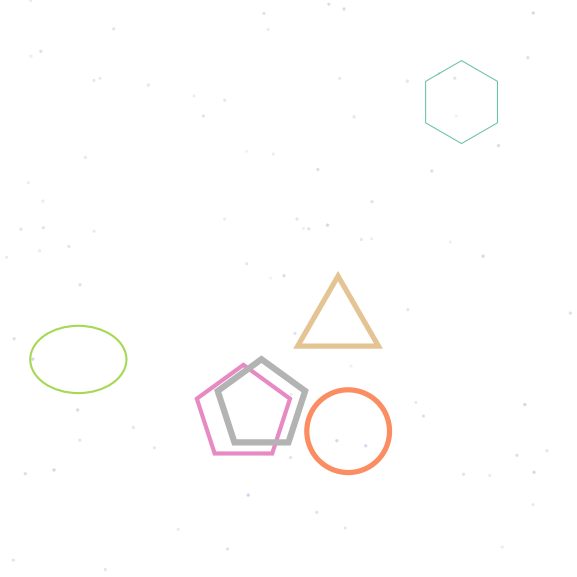[{"shape": "hexagon", "thickness": 0.5, "radius": 0.36, "center": [0.799, 0.822]}, {"shape": "circle", "thickness": 2.5, "radius": 0.36, "center": [0.603, 0.253]}, {"shape": "pentagon", "thickness": 2, "radius": 0.42, "center": [0.422, 0.283]}, {"shape": "oval", "thickness": 1, "radius": 0.42, "center": [0.136, 0.377]}, {"shape": "triangle", "thickness": 2.5, "radius": 0.4, "center": [0.585, 0.44]}, {"shape": "pentagon", "thickness": 3, "radius": 0.4, "center": [0.453, 0.297]}]